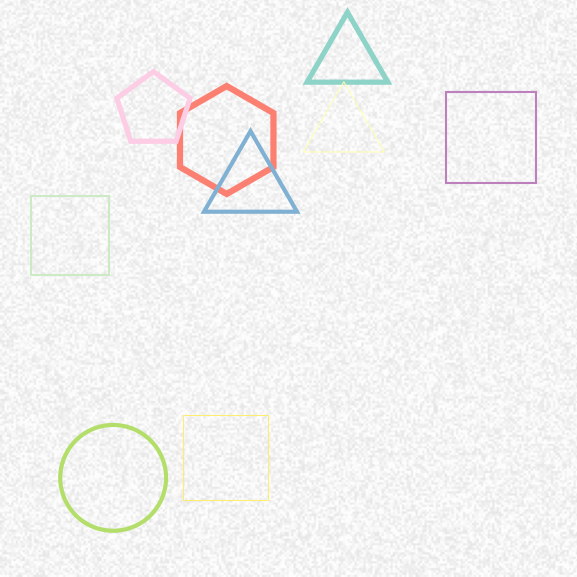[{"shape": "triangle", "thickness": 2.5, "radius": 0.4, "center": [0.602, 0.897]}, {"shape": "triangle", "thickness": 0.5, "radius": 0.41, "center": [0.595, 0.777]}, {"shape": "hexagon", "thickness": 3, "radius": 0.47, "center": [0.393, 0.757]}, {"shape": "triangle", "thickness": 2, "radius": 0.47, "center": [0.434, 0.679]}, {"shape": "circle", "thickness": 2, "radius": 0.46, "center": [0.196, 0.172]}, {"shape": "pentagon", "thickness": 2.5, "radius": 0.33, "center": [0.266, 0.808]}, {"shape": "square", "thickness": 1, "radius": 0.39, "center": [0.85, 0.761]}, {"shape": "square", "thickness": 1, "radius": 0.34, "center": [0.121, 0.591]}, {"shape": "square", "thickness": 0.5, "radius": 0.37, "center": [0.391, 0.207]}]